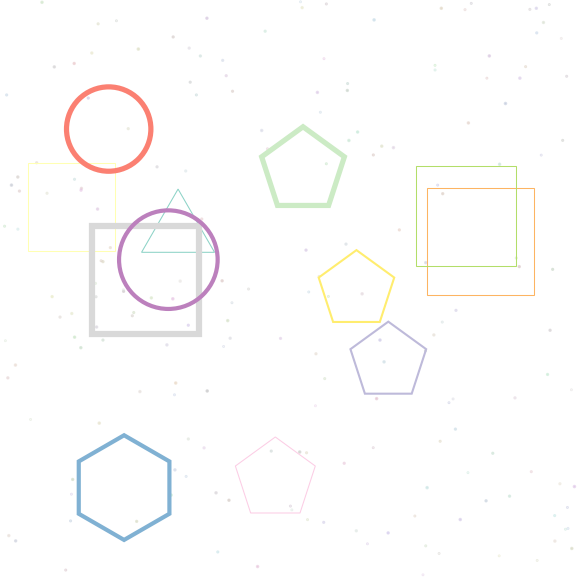[{"shape": "triangle", "thickness": 0.5, "radius": 0.36, "center": [0.308, 0.599]}, {"shape": "square", "thickness": 0.5, "radius": 0.38, "center": [0.124, 0.641]}, {"shape": "pentagon", "thickness": 1, "radius": 0.34, "center": [0.672, 0.373]}, {"shape": "circle", "thickness": 2.5, "radius": 0.37, "center": [0.188, 0.776]}, {"shape": "hexagon", "thickness": 2, "radius": 0.45, "center": [0.215, 0.155]}, {"shape": "square", "thickness": 0.5, "radius": 0.46, "center": [0.832, 0.58]}, {"shape": "square", "thickness": 0.5, "radius": 0.43, "center": [0.807, 0.625]}, {"shape": "pentagon", "thickness": 0.5, "radius": 0.36, "center": [0.477, 0.17]}, {"shape": "square", "thickness": 3, "radius": 0.47, "center": [0.252, 0.514]}, {"shape": "circle", "thickness": 2, "radius": 0.43, "center": [0.292, 0.55]}, {"shape": "pentagon", "thickness": 2.5, "radius": 0.38, "center": [0.525, 0.704]}, {"shape": "pentagon", "thickness": 1, "radius": 0.34, "center": [0.617, 0.497]}]